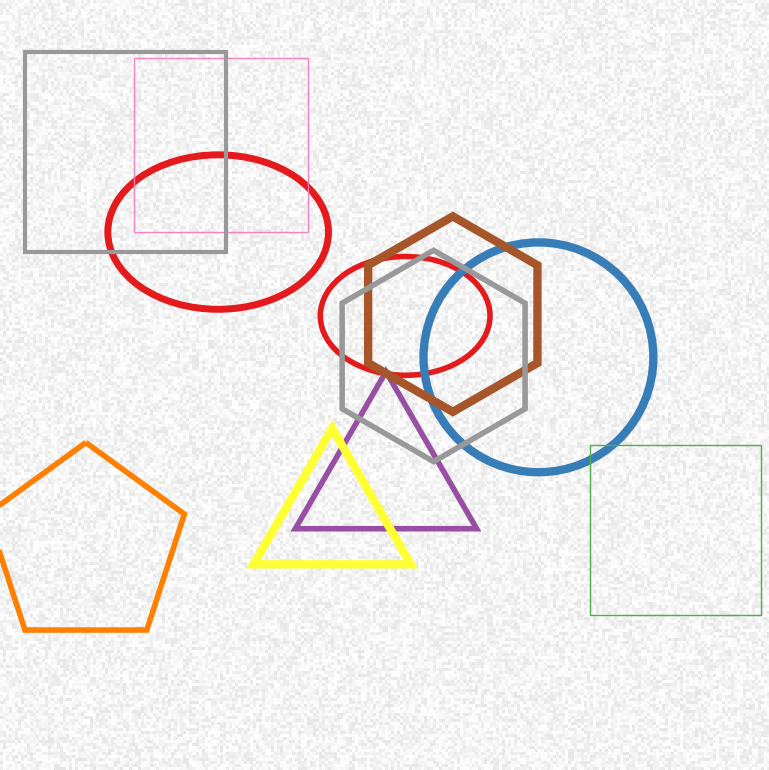[{"shape": "oval", "thickness": 2.5, "radius": 0.72, "center": [0.283, 0.699]}, {"shape": "oval", "thickness": 2, "radius": 0.55, "center": [0.526, 0.59]}, {"shape": "circle", "thickness": 3, "radius": 0.75, "center": [0.699, 0.536]}, {"shape": "square", "thickness": 0.5, "radius": 0.55, "center": [0.878, 0.312]}, {"shape": "triangle", "thickness": 2, "radius": 0.68, "center": [0.501, 0.381]}, {"shape": "pentagon", "thickness": 2, "radius": 0.67, "center": [0.112, 0.291]}, {"shape": "triangle", "thickness": 3, "radius": 0.59, "center": [0.431, 0.326]}, {"shape": "hexagon", "thickness": 3, "radius": 0.63, "center": [0.588, 0.592]}, {"shape": "square", "thickness": 0.5, "radius": 0.56, "center": [0.287, 0.812]}, {"shape": "hexagon", "thickness": 2, "radius": 0.69, "center": [0.563, 0.538]}, {"shape": "square", "thickness": 1.5, "radius": 0.65, "center": [0.163, 0.803]}]